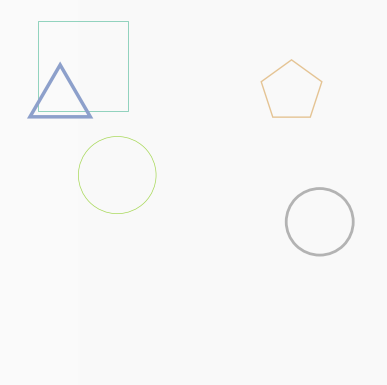[{"shape": "square", "thickness": 0.5, "radius": 0.58, "center": [0.215, 0.829]}, {"shape": "triangle", "thickness": 2.5, "radius": 0.45, "center": [0.155, 0.742]}, {"shape": "circle", "thickness": 0.5, "radius": 0.5, "center": [0.303, 0.545]}, {"shape": "pentagon", "thickness": 1, "radius": 0.41, "center": [0.752, 0.762]}, {"shape": "circle", "thickness": 2, "radius": 0.43, "center": [0.825, 0.424]}]